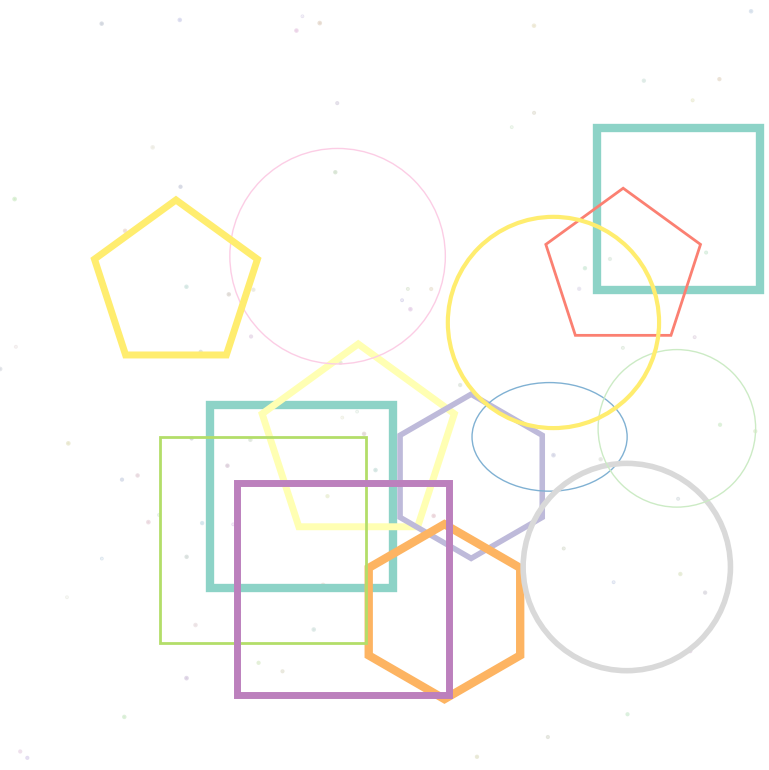[{"shape": "square", "thickness": 3, "radius": 0.53, "center": [0.881, 0.728]}, {"shape": "square", "thickness": 3, "radius": 0.59, "center": [0.392, 0.355]}, {"shape": "pentagon", "thickness": 2.5, "radius": 0.66, "center": [0.465, 0.422]}, {"shape": "hexagon", "thickness": 2, "radius": 0.53, "center": [0.612, 0.381]}, {"shape": "pentagon", "thickness": 1, "radius": 0.53, "center": [0.809, 0.65]}, {"shape": "oval", "thickness": 0.5, "radius": 0.5, "center": [0.714, 0.433]}, {"shape": "hexagon", "thickness": 3, "radius": 0.57, "center": [0.577, 0.206]}, {"shape": "square", "thickness": 1, "radius": 0.67, "center": [0.341, 0.298]}, {"shape": "circle", "thickness": 0.5, "radius": 0.7, "center": [0.438, 0.667]}, {"shape": "circle", "thickness": 2, "radius": 0.67, "center": [0.814, 0.264]}, {"shape": "square", "thickness": 2.5, "radius": 0.69, "center": [0.445, 0.235]}, {"shape": "circle", "thickness": 0.5, "radius": 0.51, "center": [0.879, 0.444]}, {"shape": "pentagon", "thickness": 2.5, "radius": 0.56, "center": [0.229, 0.629]}, {"shape": "circle", "thickness": 1.5, "radius": 0.69, "center": [0.719, 0.581]}]